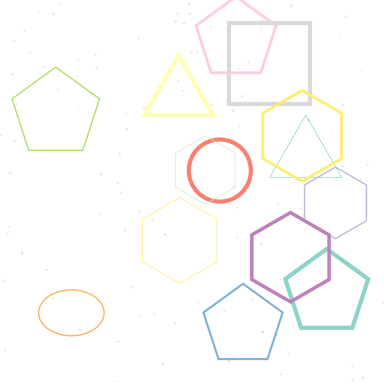[{"shape": "pentagon", "thickness": 3, "radius": 0.57, "center": [0.849, 0.24]}, {"shape": "triangle", "thickness": 0.5, "radius": 0.54, "center": [0.794, 0.593]}, {"shape": "triangle", "thickness": 3, "radius": 0.52, "center": [0.464, 0.752]}, {"shape": "hexagon", "thickness": 1, "radius": 0.46, "center": [0.871, 0.473]}, {"shape": "circle", "thickness": 3, "radius": 0.4, "center": [0.571, 0.557]}, {"shape": "pentagon", "thickness": 1.5, "radius": 0.54, "center": [0.631, 0.155]}, {"shape": "oval", "thickness": 1, "radius": 0.43, "center": [0.185, 0.187]}, {"shape": "pentagon", "thickness": 1, "radius": 0.6, "center": [0.145, 0.706]}, {"shape": "pentagon", "thickness": 2, "radius": 0.55, "center": [0.613, 0.899]}, {"shape": "square", "thickness": 3, "radius": 0.53, "center": [0.7, 0.835]}, {"shape": "hexagon", "thickness": 2.5, "radius": 0.58, "center": [0.754, 0.332]}, {"shape": "hexagon", "thickness": 0.5, "radius": 0.44, "center": [0.534, 0.558]}, {"shape": "hexagon", "thickness": 0.5, "radius": 0.56, "center": [0.467, 0.375]}, {"shape": "hexagon", "thickness": 2, "radius": 0.59, "center": [0.785, 0.647]}]